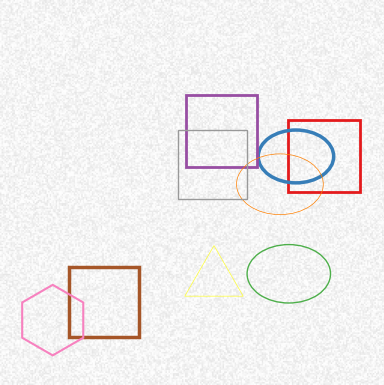[{"shape": "square", "thickness": 2, "radius": 0.46, "center": [0.842, 0.595]}, {"shape": "oval", "thickness": 2.5, "radius": 0.49, "center": [0.769, 0.594]}, {"shape": "oval", "thickness": 1, "radius": 0.54, "center": [0.75, 0.289]}, {"shape": "square", "thickness": 2, "radius": 0.46, "center": [0.576, 0.659]}, {"shape": "oval", "thickness": 0.5, "radius": 0.56, "center": [0.727, 0.521]}, {"shape": "triangle", "thickness": 0.5, "radius": 0.44, "center": [0.556, 0.275]}, {"shape": "square", "thickness": 2.5, "radius": 0.45, "center": [0.27, 0.214]}, {"shape": "hexagon", "thickness": 1.5, "radius": 0.46, "center": [0.137, 0.169]}, {"shape": "square", "thickness": 1, "radius": 0.45, "center": [0.552, 0.573]}]